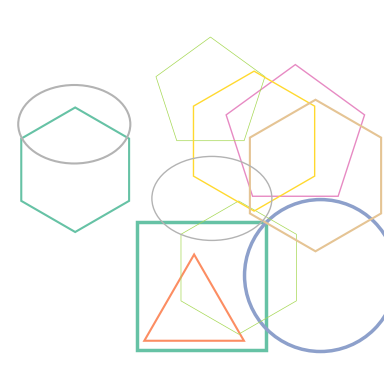[{"shape": "hexagon", "thickness": 1.5, "radius": 0.81, "center": [0.195, 0.559]}, {"shape": "square", "thickness": 2.5, "radius": 0.84, "center": [0.524, 0.257]}, {"shape": "triangle", "thickness": 1.5, "radius": 0.75, "center": [0.504, 0.19]}, {"shape": "circle", "thickness": 2.5, "radius": 0.99, "center": [0.832, 0.284]}, {"shape": "pentagon", "thickness": 1, "radius": 0.95, "center": [0.767, 0.643]}, {"shape": "hexagon", "thickness": 0.5, "radius": 0.87, "center": [0.62, 0.305]}, {"shape": "pentagon", "thickness": 0.5, "radius": 0.74, "center": [0.547, 0.755]}, {"shape": "hexagon", "thickness": 1, "radius": 0.91, "center": [0.66, 0.633]}, {"shape": "hexagon", "thickness": 1.5, "radius": 0.98, "center": [0.819, 0.544]}, {"shape": "oval", "thickness": 1, "radius": 0.78, "center": [0.55, 0.485]}, {"shape": "oval", "thickness": 1.5, "radius": 0.73, "center": [0.193, 0.677]}]